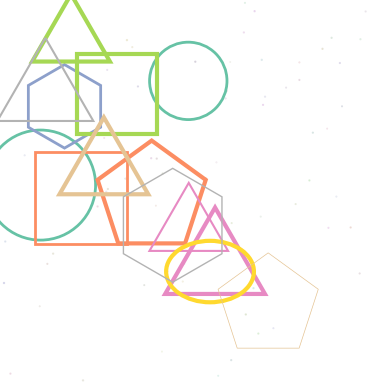[{"shape": "circle", "thickness": 2, "radius": 0.71, "center": [0.105, 0.519]}, {"shape": "circle", "thickness": 2, "radius": 0.5, "center": [0.489, 0.79]}, {"shape": "pentagon", "thickness": 3, "radius": 0.74, "center": [0.394, 0.487]}, {"shape": "square", "thickness": 2, "radius": 0.6, "center": [0.209, 0.485]}, {"shape": "hexagon", "thickness": 2, "radius": 0.54, "center": [0.168, 0.724]}, {"shape": "triangle", "thickness": 3, "radius": 0.75, "center": [0.559, 0.311]}, {"shape": "triangle", "thickness": 1.5, "radius": 0.59, "center": [0.49, 0.407]}, {"shape": "square", "thickness": 3, "radius": 0.52, "center": [0.305, 0.757]}, {"shape": "triangle", "thickness": 3, "radius": 0.58, "center": [0.185, 0.898]}, {"shape": "oval", "thickness": 3, "radius": 0.57, "center": [0.546, 0.295]}, {"shape": "pentagon", "thickness": 0.5, "radius": 0.68, "center": [0.697, 0.206]}, {"shape": "triangle", "thickness": 3, "radius": 0.67, "center": [0.27, 0.562]}, {"shape": "hexagon", "thickness": 1, "radius": 0.74, "center": [0.449, 0.415]}, {"shape": "triangle", "thickness": 1.5, "radius": 0.72, "center": [0.118, 0.758]}]